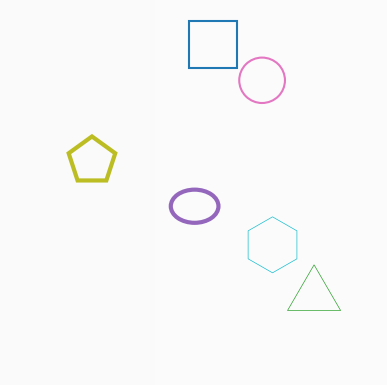[{"shape": "square", "thickness": 1.5, "radius": 0.31, "center": [0.55, 0.885]}, {"shape": "triangle", "thickness": 0.5, "radius": 0.4, "center": [0.81, 0.233]}, {"shape": "oval", "thickness": 3, "radius": 0.31, "center": [0.502, 0.464]}, {"shape": "circle", "thickness": 1.5, "radius": 0.29, "center": [0.676, 0.791]}, {"shape": "pentagon", "thickness": 3, "radius": 0.32, "center": [0.237, 0.582]}, {"shape": "hexagon", "thickness": 0.5, "radius": 0.36, "center": [0.703, 0.364]}]